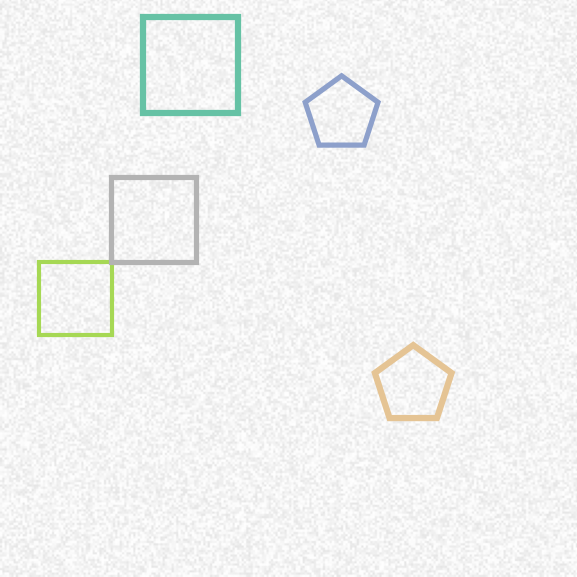[{"shape": "square", "thickness": 3, "radius": 0.41, "center": [0.33, 0.887]}, {"shape": "pentagon", "thickness": 2.5, "radius": 0.33, "center": [0.592, 0.802]}, {"shape": "square", "thickness": 2, "radius": 0.32, "center": [0.131, 0.483]}, {"shape": "pentagon", "thickness": 3, "radius": 0.35, "center": [0.716, 0.332]}, {"shape": "square", "thickness": 2.5, "radius": 0.37, "center": [0.266, 0.619]}]